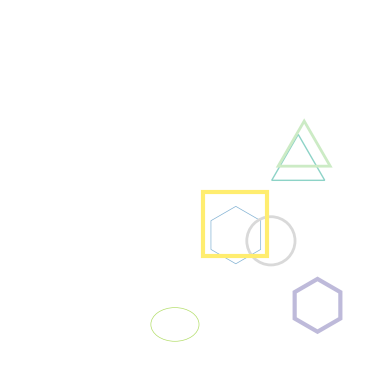[{"shape": "triangle", "thickness": 1, "radius": 0.4, "center": [0.775, 0.571]}, {"shape": "hexagon", "thickness": 3, "radius": 0.34, "center": [0.825, 0.207]}, {"shape": "hexagon", "thickness": 0.5, "radius": 0.37, "center": [0.612, 0.389]}, {"shape": "oval", "thickness": 0.5, "radius": 0.31, "center": [0.454, 0.157]}, {"shape": "circle", "thickness": 2, "radius": 0.31, "center": [0.704, 0.374]}, {"shape": "triangle", "thickness": 2, "radius": 0.39, "center": [0.79, 0.607]}, {"shape": "square", "thickness": 3, "radius": 0.42, "center": [0.611, 0.418]}]